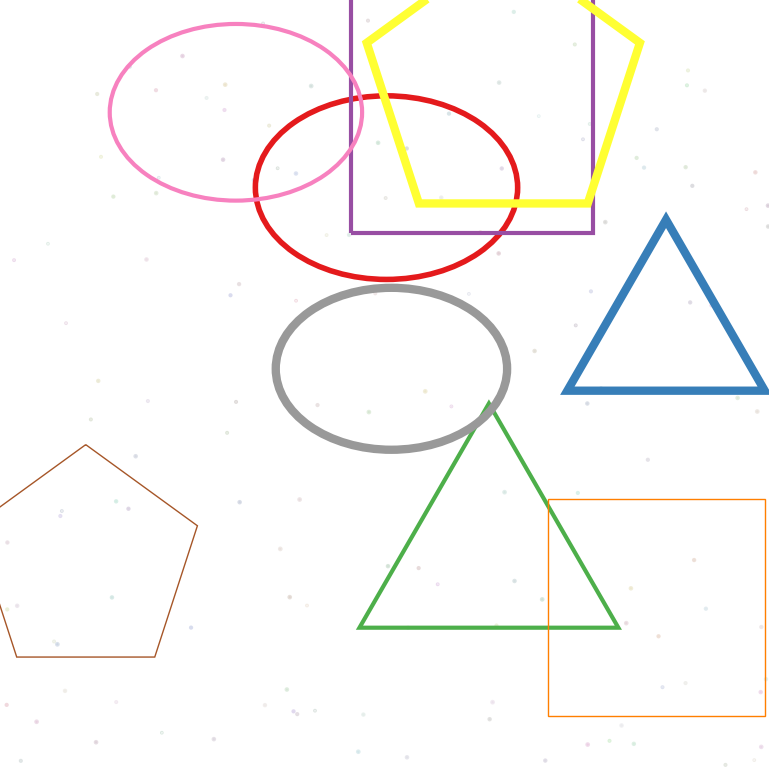[{"shape": "oval", "thickness": 2, "radius": 0.85, "center": [0.502, 0.756]}, {"shape": "triangle", "thickness": 3, "radius": 0.74, "center": [0.865, 0.567]}, {"shape": "triangle", "thickness": 1.5, "radius": 0.97, "center": [0.635, 0.282]}, {"shape": "square", "thickness": 1.5, "radius": 0.79, "center": [0.613, 0.855]}, {"shape": "square", "thickness": 0.5, "radius": 0.7, "center": [0.853, 0.211]}, {"shape": "pentagon", "thickness": 3, "radius": 0.93, "center": [0.654, 0.887]}, {"shape": "pentagon", "thickness": 0.5, "radius": 0.76, "center": [0.111, 0.27]}, {"shape": "oval", "thickness": 1.5, "radius": 0.82, "center": [0.306, 0.854]}, {"shape": "oval", "thickness": 3, "radius": 0.75, "center": [0.508, 0.521]}]